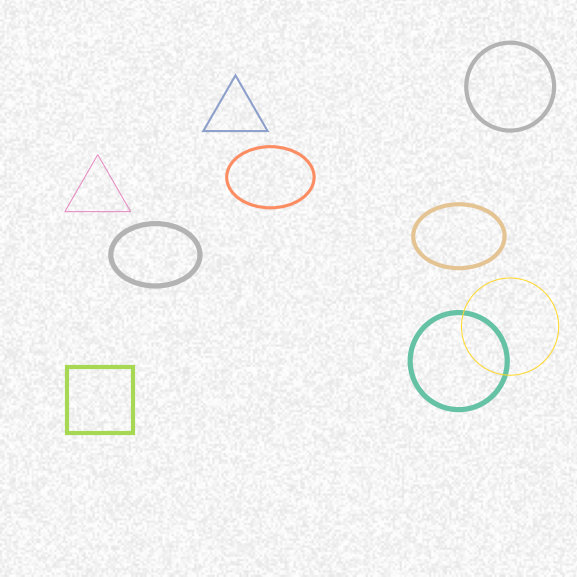[{"shape": "circle", "thickness": 2.5, "radius": 0.42, "center": [0.794, 0.374]}, {"shape": "oval", "thickness": 1.5, "radius": 0.38, "center": [0.468, 0.692]}, {"shape": "triangle", "thickness": 1, "radius": 0.32, "center": [0.408, 0.804]}, {"shape": "triangle", "thickness": 0.5, "radius": 0.33, "center": [0.169, 0.666]}, {"shape": "square", "thickness": 2, "radius": 0.29, "center": [0.173, 0.306]}, {"shape": "circle", "thickness": 0.5, "radius": 0.42, "center": [0.883, 0.434]}, {"shape": "oval", "thickness": 2, "radius": 0.4, "center": [0.795, 0.59]}, {"shape": "circle", "thickness": 2, "radius": 0.38, "center": [0.883, 0.849]}, {"shape": "oval", "thickness": 2.5, "radius": 0.39, "center": [0.269, 0.558]}]